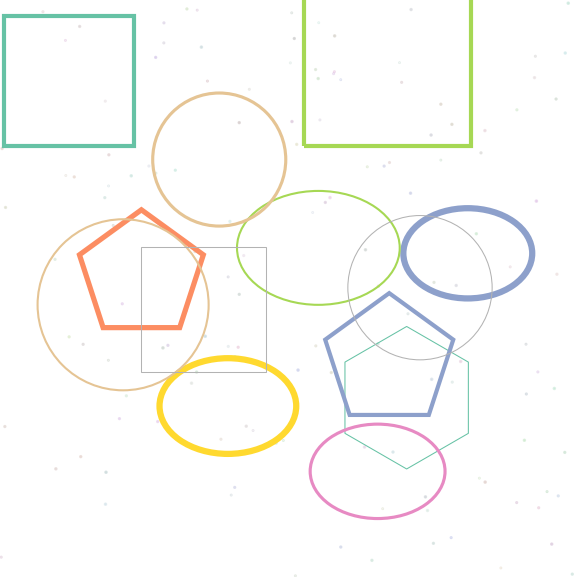[{"shape": "hexagon", "thickness": 0.5, "radius": 0.62, "center": [0.704, 0.31]}, {"shape": "square", "thickness": 2, "radius": 0.56, "center": [0.119, 0.859]}, {"shape": "pentagon", "thickness": 2.5, "radius": 0.56, "center": [0.245, 0.523]}, {"shape": "pentagon", "thickness": 2, "radius": 0.58, "center": [0.674, 0.375]}, {"shape": "oval", "thickness": 3, "radius": 0.56, "center": [0.81, 0.56]}, {"shape": "oval", "thickness": 1.5, "radius": 0.58, "center": [0.654, 0.183]}, {"shape": "square", "thickness": 2, "radius": 0.72, "center": [0.671, 0.891]}, {"shape": "oval", "thickness": 1, "radius": 0.7, "center": [0.551, 0.57]}, {"shape": "oval", "thickness": 3, "radius": 0.59, "center": [0.395, 0.296]}, {"shape": "circle", "thickness": 1, "radius": 0.74, "center": [0.213, 0.471]}, {"shape": "circle", "thickness": 1.5, "radius": 0.58, "center": [0.38, 0.723]}, {"shape": "square", "thickness": 0.5, "radius": 0.54, "center": [0.352, 0.463]}, {"shape": "circle", "thickness": 0.5, "radius": 0.62, "center": [0.727, 0.501]}]